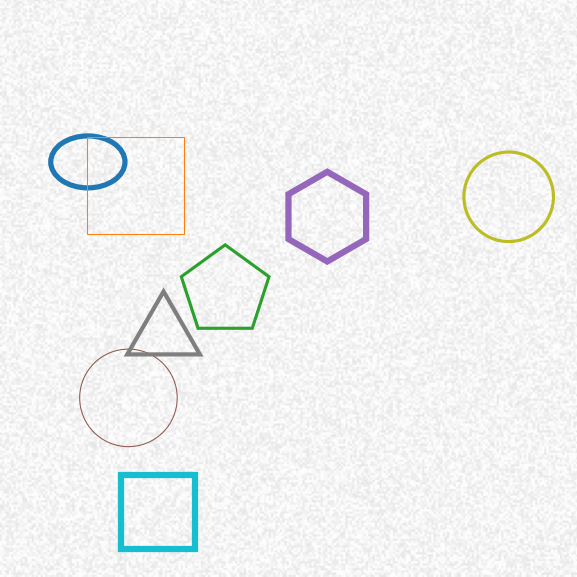[{"shape": "oval", "thickness": 2.5, "radius": 0.32, "center": [0.152, 0.719]}, {"shape": "square", "thickness": 0.5, "radius": 0.42, "center": [0.235, 0.677]}, {"shape": "pentagon", "thickness": 1.5, "radius": 0.4, "center": [0.39, 0.495]}, {"shape": "hexagon", "thickness": 3, "radius": 0.39, "center": [0.567, 0.624]}, {"shape": "circle", "thickness": 0.5, "radius": 0.42, "center": [0.222, 0.31]}, {"shape": "triangle", "thickness": 2, "radius": 0.36, "center": [0.283, 0.422]}, {"shape": "circle", "thickness": 1.5, "radius": 0.39, "center": [0.881, 0.658]}, {"shape": "square", "thickness": 3, "radius": 0.32, "center": [0.273, 0.113]}]